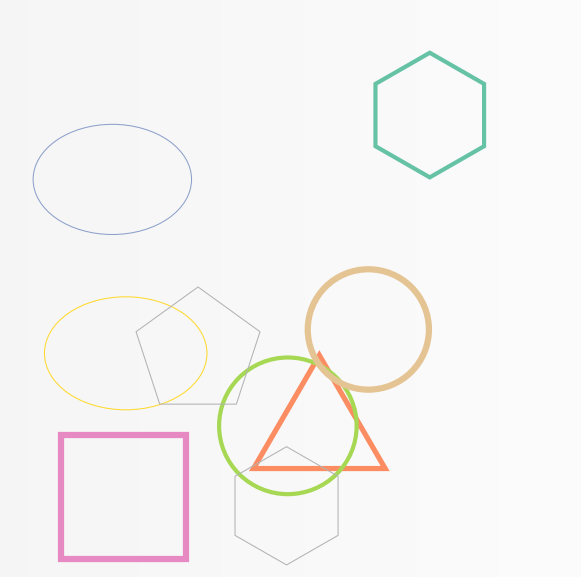[{"shape": "hexagon", "thickness": 2, "radius": 0.54, "center": [0.739, 0.8]}, {"shape": "triangle", "thickness": 2.5, "radius": 0.65, "center": [0.549, 0.253]}, {"shape": "oval", "thickness": 0.5, "radius": 0.68, "center": [0.193, 0.688]}, {"shape": "square", "thickness": 3, "radius": 0.54, "center": [0.212, 0.139]}, {"shape": "circle", "thickness": 2, "radius": 0.59, "center": [0.495, 0.262]}, {"shape": "oval", "thickness": 0.5, "radius": 0.7, "center": [0.216, 0.387]}, {"shape": "circle", "thickness": 3, "radius": 0.52, "center": [0.634, 0.429]}, {"shape": "pentagon", "thickness": 0.5, "radius": 0.56, "center": [0.341, 0.39]}, {"shape": "hexagon", "thickness": 0.5, "radius": 0.51, "center": [0.493, 0.123]}]